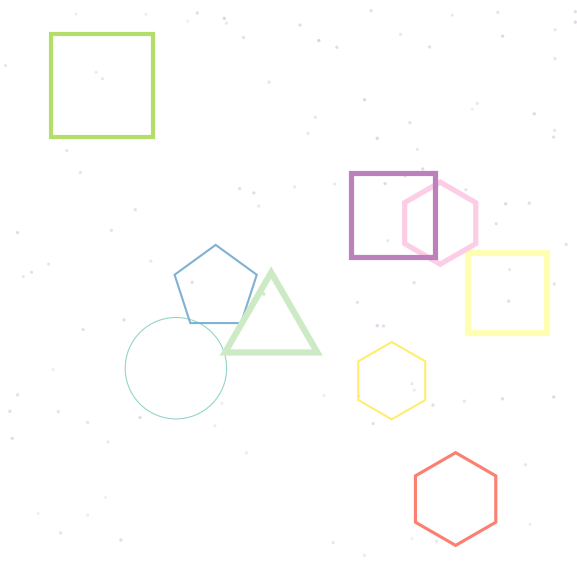[{"shape": "circle", "thickness": 0.5, "radius": 0.44, "center": [0.305, 0.362]}, {"shape": "square", "thickness": 3, "radius": 0.35, "center": [0.879, 0.491]}, {"shape": "hexagon", "thickness": 1.5, "radius": 0.4, "center": [0.789, 0.135]}, {"shape": "pentagon", "thickness": 1, "radius": 0.37, "center": [0.373, 0.5]}, {"shape": "square", "thickness": 2, "radius": 0.44, "center": [0.176, 0.851]}, {"shape": "hexagon", "thickness": 2.5, "radius": 0.36, "center": [0.762, 0.613]}, {"shape": "square", "thickness": 2.5, "radius": 0.36, "center": [0.681, 0.627]}, {"shape": "triangle", "thickness": 3, "radius": 0.46, "center": [0.47, 0.435]}, {"shape": "hexagon", "thickness": 1, "radius": 0.33, "center": [0.678, 0.34]}]